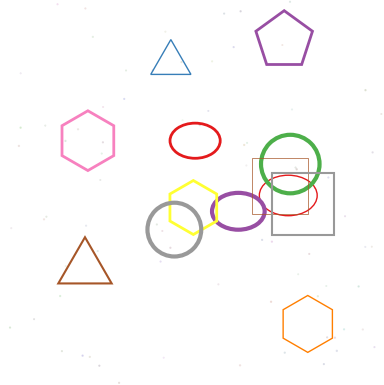[{"shape": "oval", "thickness": 2, "radius": 0.33, "center": [0.507, 0.635]}, {"shape": "oval", "thickness": 1, "radius": 0.38, "center": [0.749, 0.492]}, {"shape": "triangle", "thickness": 1, "radius": 0.3, "center": [0.444, 0.837]}, {"shape": "circle", "thickness": 3, "radius": 0.38, "center": [0.754, 0.574]}, {"shape": "pentagon", "thickness": 2, "radius": 0.39, "center": [0.738, 0.895]}, {"shape": "oval", "thickness": 3, "radius": 0.34, "center": [0.619, 0.451]}, {"shape": "hexagon", "thickness": 1, "radius": 0.37, "center": [0.799, 0.159]}, {"shape": "hexagon", "thickness": 2, "radius": 0.35, "center": [0.502, 0.461]}, {"shape": "triangle", "thickness": 1.5, "radius": 0.4, "center": [0.221, 0.304]}, {"shape": "square", "thickness": 0.5, "radius": 0.36, "center": [0.728, 0.517]}, {"shape": "hexagon", "thickness": 2, "radius": 0.39, "center": [0.228, 0.635]}, {"shape": "circle", "thickness": 3, "radius": 0.35, "center": [0.453, 0.404]}, {"shape": "square", "thickness": 1.5, "radius": 0.4, "center": [0.787, 0.471]}]